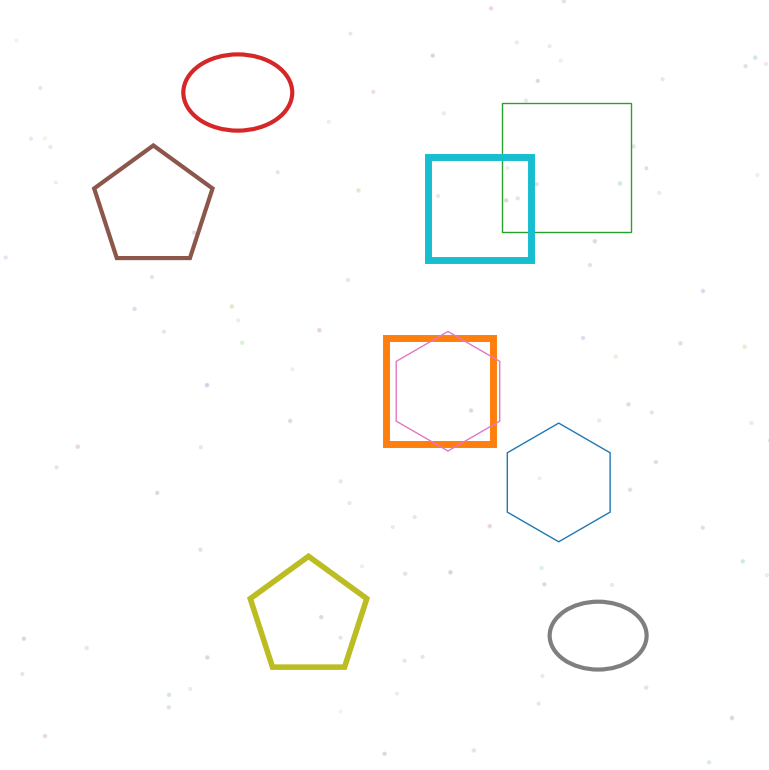[{"shape": "hexagon", "thickness": 0.5, "radius": 0.39, "center": [0.726, 0.373]}, {"shape": "square", "thickness": 2.5, "radius": 0.35, "center": [0.571, 0.492]}, {"shape": "square", "thickness": 0.5, "radius": 0.42, "center": [0.736, 0.783]}, {"shape": "oval", "thickness": 1.5, "radius": 0.35, "center": [0.309, 0.88]}, {"shape": "pentagon", "thickness": 1.5, "radius": 0.4, "center": [0.199, 0.73]}, {"shape": "hexagon", "thickness": 0.5, "radius": 0.39, "center": [0.582, 0.492]}, {"shape": "oval", "thickness": 1.5, "radius": 0.31, "center": [0.777, 0.175]}, {"shape": "pentagon", "thickness": 2, "radius": 0.4, "center": [0.401, 0.198]}, {"shape": "square", "thickness": 2.5, "radius": 0.34, "center": [0.623, 0.73]}]